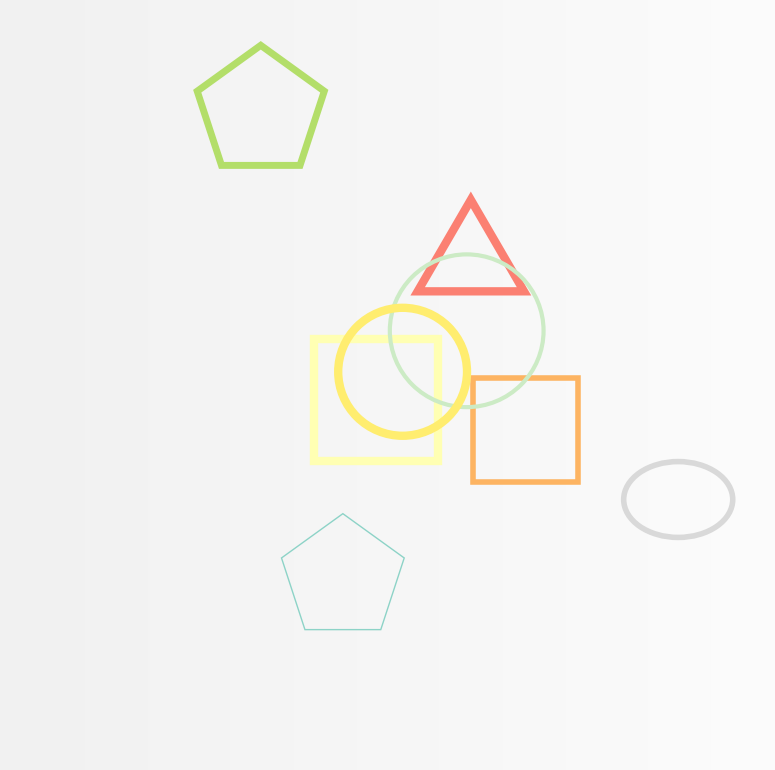[{"shape": "pentagon", "thickness": 0.5, "radius": 0.42, "center": [0.442, 0.25]}, {"shape": "square", "thickness": 3, "radius": 0.4, "center": [0.485, 0.481]}, {"shape": "triangle", "thickness": 3, "radius": 0.4, "center": [0.608, 0.661]}, {"shape": "square", "thickness": 2, "radius": 0.34, "center": [0.678, 0.441]}, {"shape": "pentagon", "thickness": 2.5, "radius": 0.43, "center": [0.336, 0.855]}, {"shape": "oval", "thickness": 2, "radius": 0.35, "center": [0.875, 0.351]}, {"shape": "circle", "thickness": 1.5, "radius": 0.5, "center": [0.602, 0.57]}, {"shape": "circle", "thickness": 3, "radius": 0.42, "center": [0.519, 0.517]}]